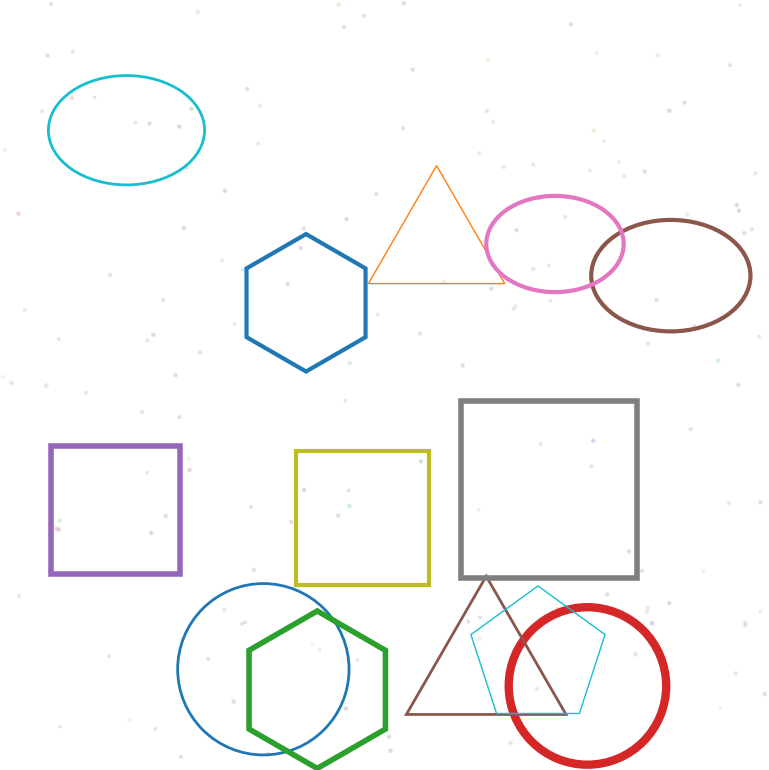[{"shape": "circle", "thickness": 1, "radius": 0.56, "center": [0.342, 0.131]}, {"shape": "hexagon", "thickness": 1.5, "radius": 0.45, "center": [0.397, 0.607]}, {"shape": "triangle", "thickness": 0.5, "radius": 0.51, "center": [0.567, 0.683]}, {"shape": "hexagon", "thickness": 2, "radius": 0.51, "center": [0.412, 0.104]}, {"shape": "circle", "thickness": 3, "radius": 0.51, "center": [0.763, 0.109]}, {"shape": "square", "thickness": 2, "radius": 0.42, "center": [0.15, 0.338]}, {"shape": "oval", "thickness": 1.5, "radius": 0.52, "center": [0.871, 0.642]}, {"shape": "triangle", "thickness": 1, "radius": 0.6, "center": [0.631, 0.132]}, {"shape": "oval", "thickness": 1.5, "radius": 0.45, "center": [0.721, 0.683]}, {"shape": "square", "thickness": 2, "radius": 0.57, "center": [0.713, 0.364]}, {"shape": "square", "thickness": 1.5, "radius": 0.43, "center": [0.471, 0.327]}, {"shape": "oval", "thickness": 1, "radius": 0.51, "center": [0.164, 0.831]}, {"shape": "pentagon", "thickness": 0.5, "radius": 0.46, "center": [0.699, 0.147]}]